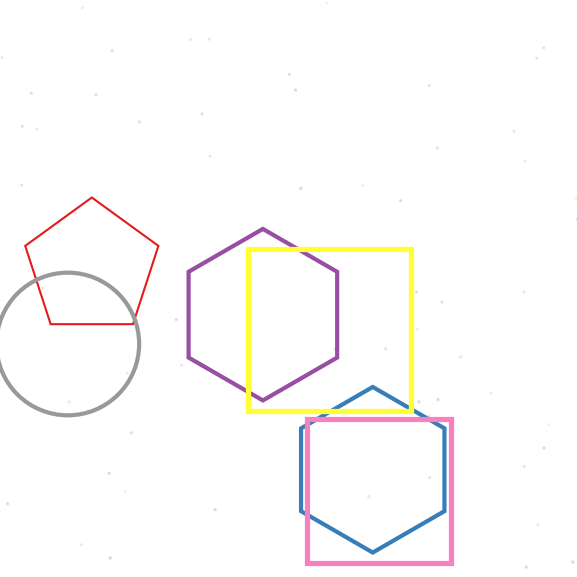[{"shape": "pentagon", "thickness": 1, "radius": 0.61, "center": [0.159, 0.536]}, {"shape": "hexagon", "thickness": 2, "radius": 0.72, "center": [0.645, 0.186]}, {"shape": "hexagon", "thickness": 2, "radius": 0.74, "center": [0.455, 0.454]}, {"shape": "square", "thickness": 2.5, "radius": 0.7, "center": [0.571, 0.428]}, {"shape": "square", "thickness": 2.5, "radius": 0.62, "center": [0.656, 0.149]}, {"shape": "circle", "thickness": 2, "radius": 0.62, "center": [0.117, 0.403]}]